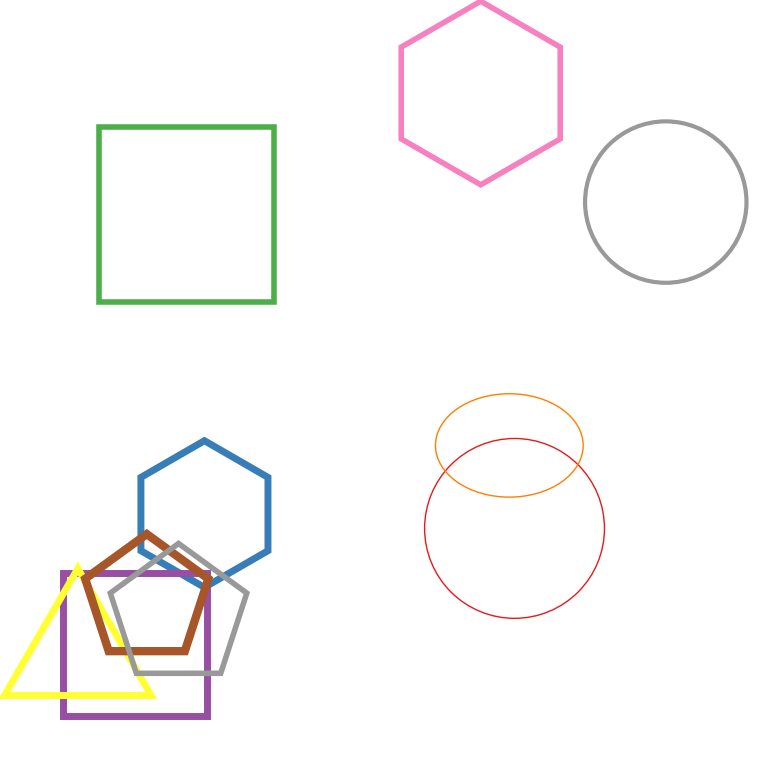[{"shape": "circle", "thickness": 0.5, "radius": 0.58, "center": [0.668, 0.314]}, {"shape": "hexagon", "thickness": 2.5, "radius": 0.48, "center": [0.266, 0.332]}, {"shape": "square", "thickness": 2, "radius": 0.57, "center": [0.242, 0.722]}, {"shape": "square", "thickness": 2.5, "radius": 0.47, "center": [0.175, 0.163]}, {"shape": "oval", "thickness": 0.5, "radius": 0.48, "center": [0.661, 0.422]}, {"shape": "triangle", "thickness": 2.5, "radius": 0.55, "center": [0.101, 0.152]}, {"shape": "pentagon", "thickness": 3, "radius": 0.42, "center": [0.191, 0.222]}, {"shape": "hexagon", "thickness": 2, "radius": 0.6, "center": [0.624, 0.879]}, {"shape": "pentagon", "thickness": 2, "radius": 0.47, "center": [0.232, 0.201]}, {"shape": "circle", "thickness": 1.5, "radius": 0.52, "center": [0.865, 0.738]}]